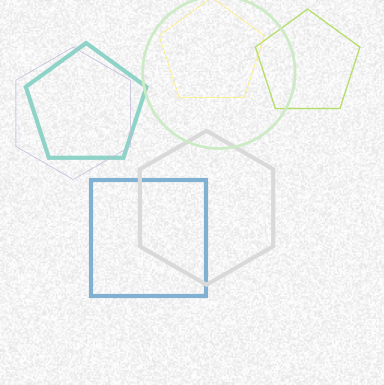[{"shape": "pentagon", "thickness": 3, "radius": 0.82, "center": [0.224, 0.723]}, {"shape": "hexagon", "thickness": 0.5, "radius": 0.86, "center": [0.19, 0.706]}, {"shape": "square", "thickness": 3, "radius": 0.75, "center": [0.386, 0.382]}, {"shape": "pentagon", "thickness": 1, "radius": 0.71, "center": [0.799, 0.834]}, {"shape": "hexagon", "thickness": 3, "radius": 1.0, "center": [0.536, 0.46]}, {"shape": "circle", "thickness": 2, "radius": 0.99, "center": [0.568, 0.812]}, {"shape": "pentagon", "thickness": 0.5, "radius": 0.72, "center": [0.55, 0.863]}]